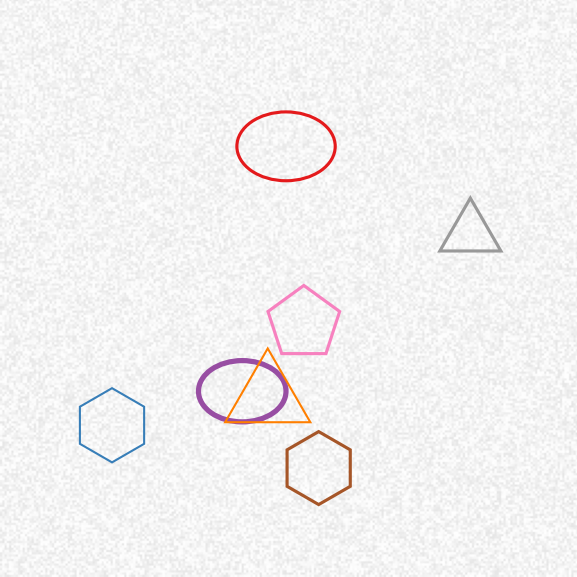[{"shape": "oval", "thickness": 1.5, "radius": 0.43, "center": [0.495, 0.746]}, {"shape": "hexagon", "thickness": 1, "radius": 0.32, "center": [0.194, 0.263]}, {"shape": "oval", "thickness": 2.5, "radius": 0.38, "center": [0.419, 0.322]}, {"shape": "triangle", "thickness": 1, "radius": 0.43, "center": [0.464, 0.311]}, {"shape": "hexagon", "thickness": 1.5, "radius": 0.32, "center": [0.552, 0.189]}, {"shape": "pentagon", "thickness": 1.5, "radius": 0.33, "center": [0.526, 0.44]}, {"shape": "triangle", "thickness": 1.5, "radius": 0.31, "center": [0.814, 0.595]}]